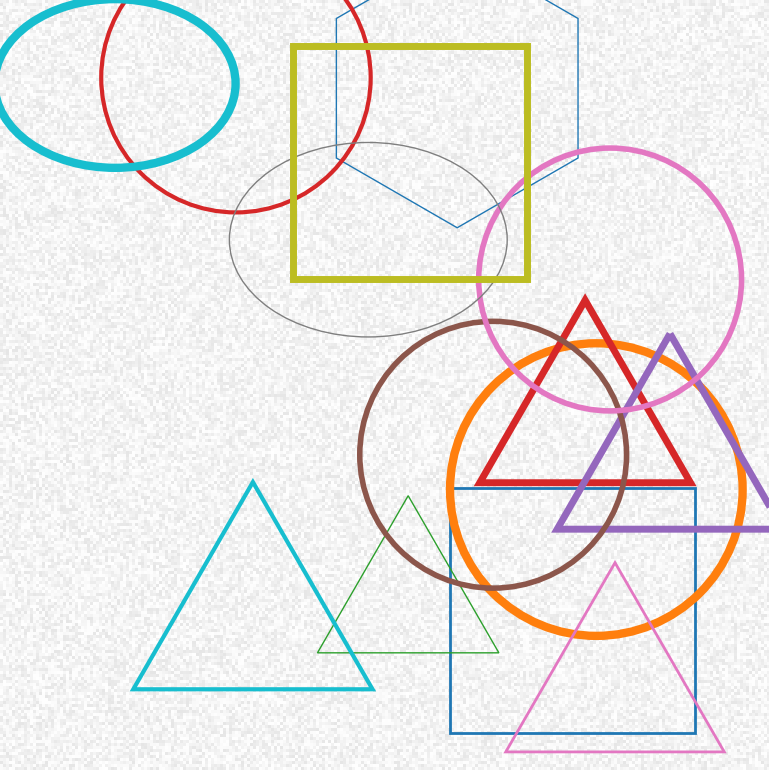[{"shape": "square", "thickness": 1, "radius": 0.8, "center": [0.744, 0.207]}, {"shape": "hexagon", "thickness": 0.5, "radius": 0.91, "center": [0.594, 0.885]}, {"shape": "circle", "thickness": 3, "radius": 0.95, "center": [0.774, 0.364]}, {"shape": "triangle", "thickness": 0.5, "radius": 0.68, "center": [0.53, 0.22]}, {"shape": "circle", "thickness": 1.5, "radius": 0.87, "center": [0.306, 0.899]}, {"shape": "triangle", "thickness": 2.5, "radius": 0.79, "center": [0.76, 0.452]}, {"shape": "triangle", "thickness": 2.5, "radius": 0.85, "center": [0.87, 0.397]}, {"shape": "circle", "thickness": 2, "radius": 0.87, "center": [0.64, 0.409]}, {"shape": "circle", "thickness": 2, "radius": 0.85, "center": [0.792, 0.637]}, {"shape": "triangle", "thickness": 1, "radius": 0.82, "center": [0.799, 0.105]}, {"shape": "oval", "thickness": 0.5, "radius": 0.9, "center": [0.478, 0.689]}, {"shape": "square", "thickness": 2.5, "radius": 0.76, "center": [0.533, 0.789]}, {"shape": "oval", "thickness": 3, "radius": 0.78, "center": [0.149, 0.892]}, {"shape": "triangle", "thickness": 1.5, "radius": 0.9, "center": [0.328, 0.195]}]